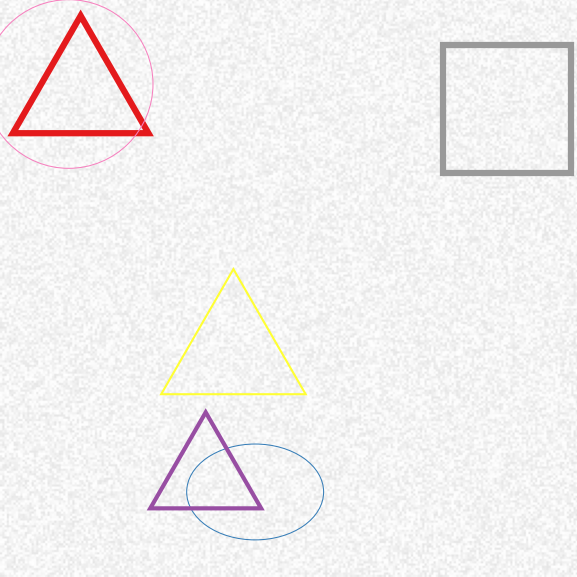[{"shape": "triangle", "thickness": 3, "radius": 0.68, "center": [0.14, 0.836]}, {"shape": "oval", "thickness": 0.5, "radius": 0.59, "center": [0.442, 0.147]}, {"shape": "triangle", "thickness": 2, "radius": 0.55, "center": [0.356, 0.174]}, {"shape": "triangle", "thickness": 1, "radius": 0.72, "center": [0.404, 0.389]}, {"shape": "circle", "thickness": 0.5, "radius": 0.73, "center": [0.119, 0.854]}, {"shape": "square", "thickness": 3, "radius": 0.56, "center": [0.878, 0.811]}]